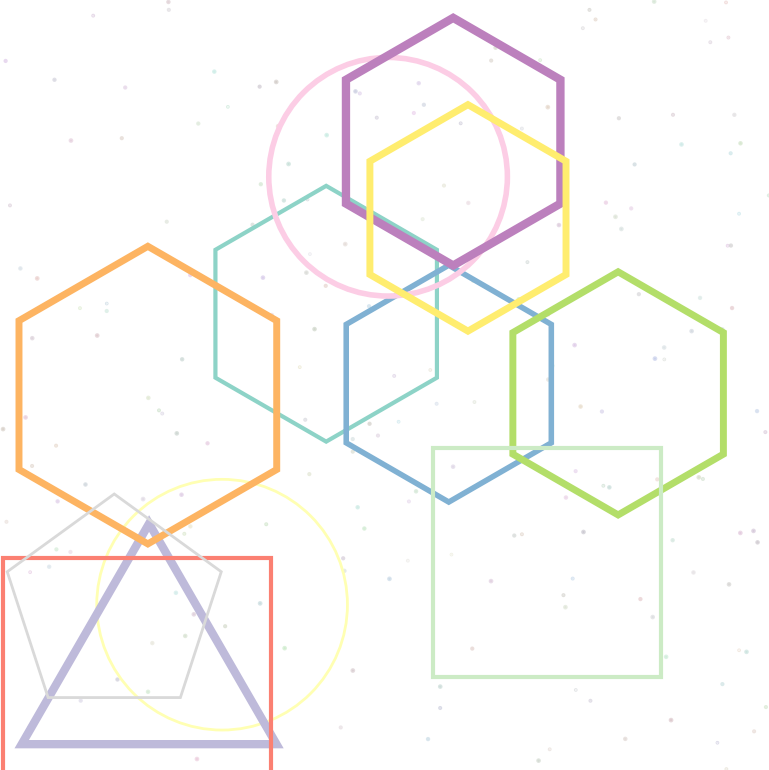[{"shape": "hexagon", "thickness": 1.5, "radius": 0.83, "center": [0.424, 0.593]}, {"shape": "circle", "thickness": 1, "radius": 0.81, "center": [0.288, 0.215]}, {"shape": "triangle", "thickness": 3, "radius": 0.96, "center": [0.194, 0.129]}, {"shape": "square", "thickness": 1.5, "radius": 0.87, "center": [0.178, 0.101]}, {"shape": "hexagon", "thickness": 2, "radius": 0.77, "center": [0.583, 0.502]}, {"shape": "hexagon", "thickness": 2.5, "radius": 0.97, "center": [0.192, 0.487]}, {"shape": "hexagon", "thickness": 2.5, "radius": 0.79, "center": [0.803, 0.489]}, {"shape": "circle", "thickness": 2, "radius": 0.77, "center": [0.504, 0.77]}, {"shape": "pentagon", "thickness": 1, "radius": 0.73, "center": [0.148, 0.212]}, {"shape": "hexagon", "thickness": 3, "radius": 0.8, "center": [0.589, 0.816]}, {"shape": "square", "thickness": 1.5, "radius": 0.74, "center": [0.711, 0.269]}, {"shape": "hexagon", "thickness": 2.5, "radius": 0.74, "center": [0.608, 0.717]}]